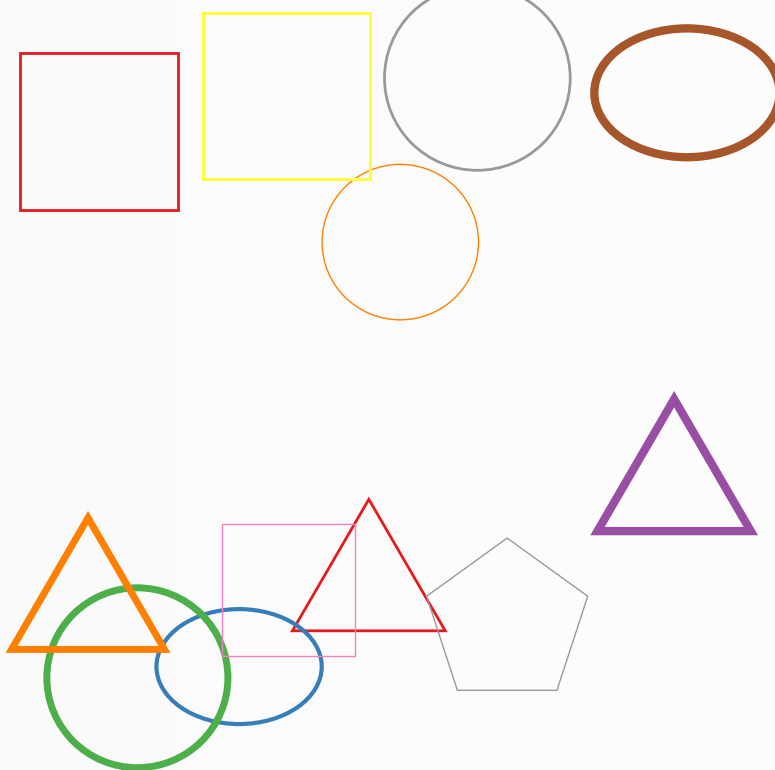[{"shape": "square", "thickness": 1, "radius": 0.51, "center": [0.128, 0.83]}, {"shape": "triangle", "thickness": 1, "radius": 0.57, "center": [0.476, 0.238]}, {"shape": "oval", "thickness": 1.5, "radius": 0.53, "center": [0.309, 0.134]}, {"shape": "circle", "thickness": 2.5, "radius": 0.58, "center": [0.177, 0.12]}, {"shape": "triangle", "thickness": 3, "radius": 0.57, "center": [0.87, 0.367]}, {"shape": "circle", "thickness": 0.5, "radius": 0.5, "center": [0.516, 0.686]}, {"shape": "triangle", "thickness": 2.5, "radius": 0.57, "center": [0.114, 0.214]}, {"shape": "square", "thickness": 1, "radius": 0.54, "center": [0.37, 0.875]}, {"shape": "oval", "thickness": 3, "radius": 0.6, "center": [0.886, 0.879]}, {"shape": "square", "thickness": 0.5, "radius": 0.43, "center": [0.373, 0.234]}, {"shape": "pentagon", "thickness": 0.5, "radius": 0.55, "center": [0.654, 0.192]}, {"shape": "circle", "thickness": 1, "radius": 0.6, "center": [0.616, 0.899]}]